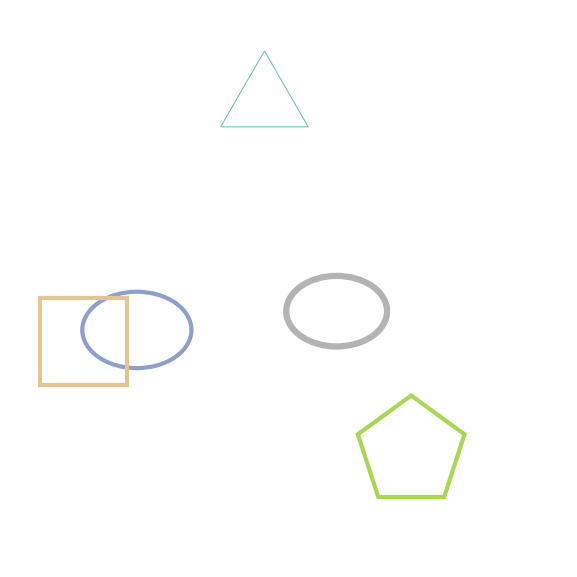[{"shape": "triangle", "thickness": 0.5, "radius": 0.44, "center": [0.458, 0.823]}, {"shape": "oval", "thickness": 2, "radius": 0.47, "center": [0.237, 0.428]}, {"shape": "pentagon", "thickness": 2, "radius": 0.49, "center": [0.712, 0.217]}, {"shape": "square", "thickness": 2, "radius": 0.38, "center": [0.145, 0.408]}, {"shape": "oval", "thickness": 3, "radius": 0.44, "center": [0.583, 0.46]}]